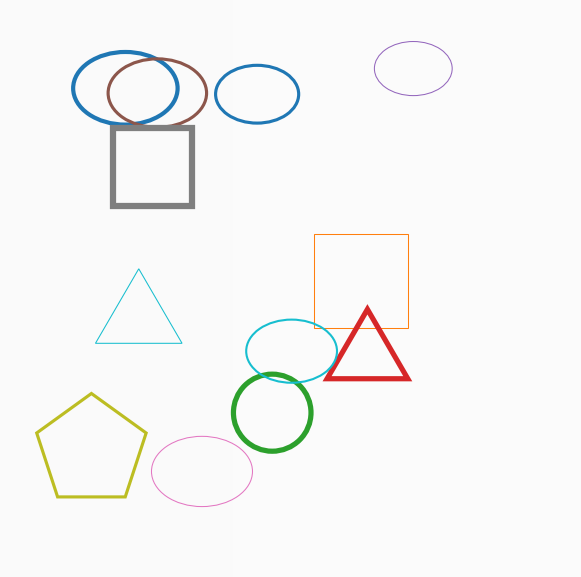[{"shape": "oval", "thickness": 1.5, "radius": 0.36, "center": [0.442, 0.836]}, {"shape": "oval", "thickness": 2, "radius": 0.45, "center": [0.216, 0.846]}, {"shape": "square", "thickness": 0.5, "radius": 0.41, "center": [0.621, 0.512]}, {"shape": "circle", "thickness": 2.5, "radius": 0.33, "center": [0.468, 0.285]}, {"shape": "triangle", "thickness": 2.5, "radius": 0.4, "center": [0.632, 0.383]}, {"shape": "oval", "thickness": 0.5, "radius": 0.33, "center": [0.711, 0.88]}, {"shape": "oval", "thickness": 1.5, "radius": 0.42, "center": [0.271, 0.838]}, {"shape": "oval", "thickness": 0.5, "radius": 0.43, "center": [0.348, 0.183]}, {"shape": "square", "thickness": 3, "radius": 0.34, "center": [0.262, 0.71]}, {"shape": "pentagon", "thickness": 1.5, "radius": 0.49, "center": [0.157, 0.219]}, {"shape": "oval", "thickness": 1, "radius": 0.39, "center": [0.502, 0.391]}, {"shape": "triangle", "thickness": 0.5, "radius": 0.43, "center": [0.239, 0.448]}]